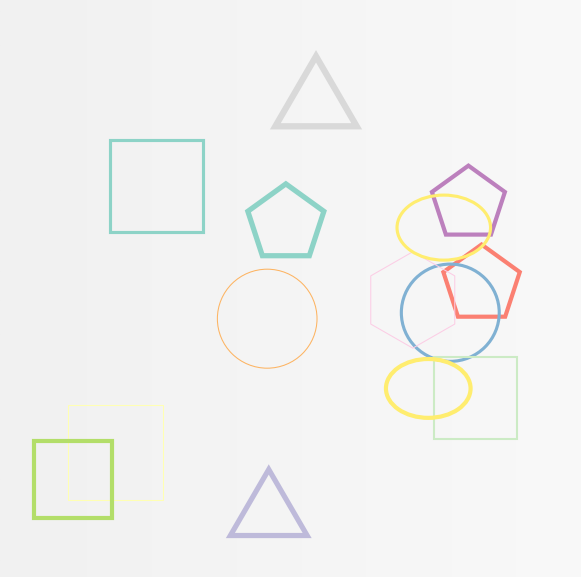[{"shape": "square", "thickness": 1.5, "radius": 0.4, "center": [0.27, 0.678]}, {"shape": "pentagon", "thickness": 2.5, "radius": 0.34, "center": [0.492, 0.612]}, {"shape": "square", "thickness": 0.5, "radius": 0.41, "center": [0.198, 0.215]}, {"shape": "triangle", "thickness": 2.5, "radius": 0.38, "center": [0.462, 0.11]}, {"shape": "pentagon", "thickness": 2, "radius": 0.35, "center": [0.828, 0.507]}, {"shape": "circle", "thickness": 1.5, "radius": 0.42, "center": [0.775, 0.458]}, {"shape": "circle", "thickness": 0.5, "radius": 0.43, "center": [0.46, 0.447]}, {"shape": "square", "thickness": 2, "radius": 0.33, "center": [0.126, 0.169]}, {"shape": "hexagon", "thickness": 0.5, "radius": 0.42, "center": [0.71, 0.48]}, {"shape": "triangle", "thickness": 3, "radius": 0.4, "center": [0.544, 0.821]}, {"shape": "pentagon", "thickness": 2, "radius": 0.33, "center": [0.806, 0.646]}, {"shape": "square", "thickness": 1, "radius": 0.35, "center": [0.818, 0.309]}, {"shape": "oval", "thickness": 2, "radius": 0.36, "center": [0.737, 0.327]}, {"shape": "oval", "thickness": 1.5, "radius": 0.4, "center": [0.763, 0.605]}]